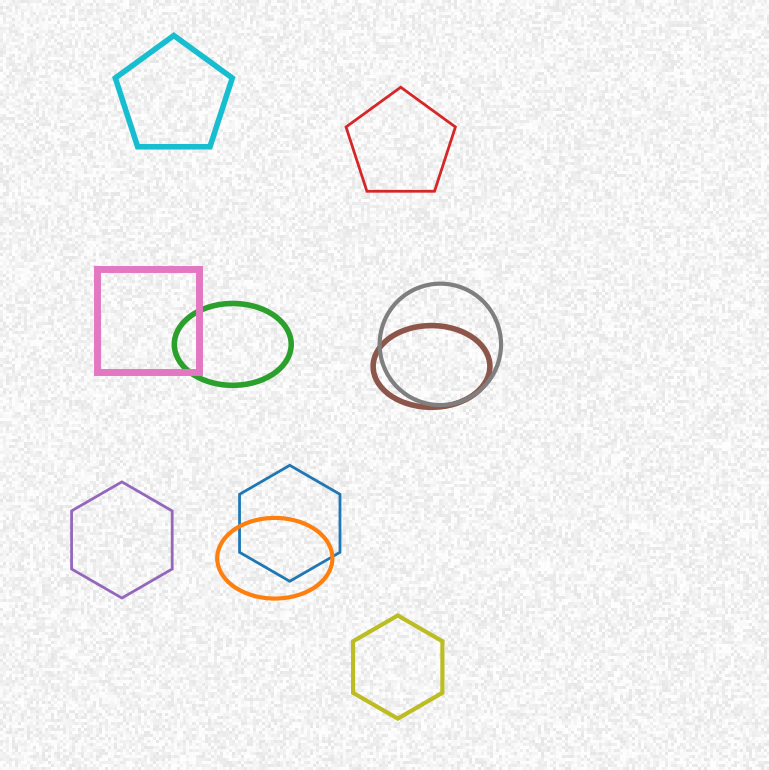[{"shape": "hexagon", "thickness": 1, "radius": 0.38, "center": [0.376, 0.32]}, {"shape": "oval", "thickness": 1.5, "radius": 0.37, "center": [0.357, 0.275]}, {"shape": "oval", "thickness": 2, "radius": 0.38, "center": [0.302, 0.553]}, {"shape": "pentagon", "thickness": 1, "radius": 0.37, "center": [0.52, 0.812]}, {"shape": "hexagon", "thickness": 1, "radius": 0.38, "center": [0.158, 0.299]}, {"shape": "oval", "thickness": 2, "radius": 0.38, "center": [0.56, 0.524]}, {"shape": "square", "thickness": 2.5, "radius": 0.33, "center": [0.192, 0.584]}, {"shape": "circle", "thickness": 1.5, "radius": 0.39, "center": [0.572, 0.553]}, {"shape": "hexagon", "thickness": 1.5, "radius": 0.33, "center": [0.517, 0.134]}, {"shape": "pentagon", "thickness": 2, "radius": 0.4, "center": [0.226, 0.874]}]